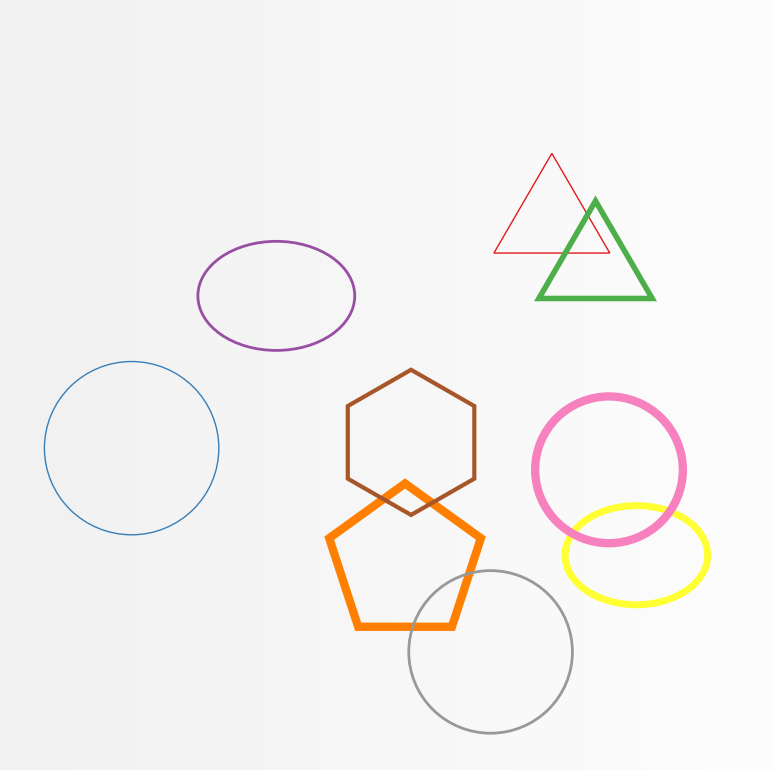[{"shape": "triangle", "thickness": 0.5, "radius": 0.43, "center": [0.712, 0.715]}, {"shape": "circle", "thickness": 0.5, "radius": 0.56, "center": [0.17, 0.418]}, {"shape": "triangle", "thickness": 2, "radius": 0.42, "center": [0.768, 0.655]}, {"shape": "oval", "thickness": 1, "radius": 0.51, "center": [0.357, 0.616]}, {"shape": "pentagon", "thickness": 3, "radius": 0.51, "center": [0.523, 0.269]}, {"shape": "oval", "thickness": 2.5, "radius": 0.46, "center": [0.821, 0.279]}, {"shape": "hexagon", "thickness": 1.5, "radius": 0.47, "center": [0.53, 0.426]}, {"shape": "circle", "thickness": 3, "radius": 0.48, "center": [0.786, 0.39]}, {"shape": "circle", "thickness": 1, "radius": 0.53, "center": [0.633, 0.153]}]